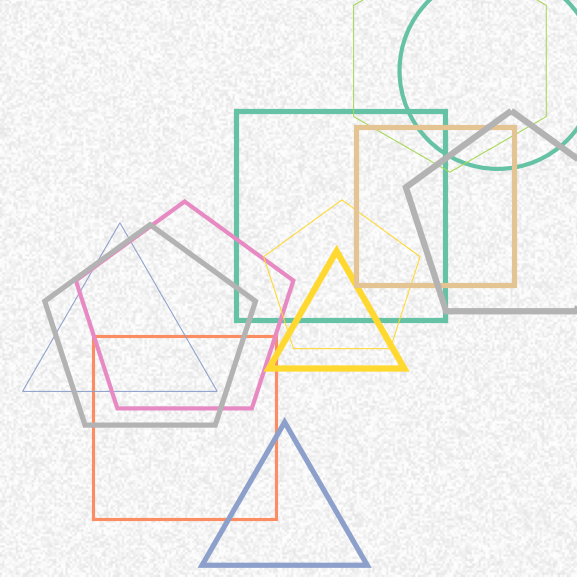[{"shape": "square", "thickness": 2.5, "radius": 0.9, "center": [0.589, 0.627]}, {"shape": "circle", "thickness": 2, "radius": 0.85, "center": [0.862, 0.877]}, {"shape": "square", "thickness": 1.5, "radius": 0.79, "center": [0.319, 0.259]}, {"shape": "triangle", "thickness": 2.5, "radius": 0.83, "center": [0.493, 0.103]}, {"shape": "triangle", "thickness": 0.5, "radius": 0.97, "center": [0.208, 0.419]}, {"shape": "pentagon", "thickness": 2, "radius": 0.99, "center": [0.32, 0.452]}, {"shape": "hexagon", "thickness": 0.5, "radius": 0.96, "center": [0.779, 0.894]}, {"shape": "pentagon", "thickness": 0.5, "radius": 0.71, "center": [0.592, 0.511]}, {"shape": "triangle", "thickness": 3, "radius": 0.68, "center": [0.583, 0.429]}, {"shape": "square", "thickness": 2.5, "radius": 0.68, "center": [0.752, 0.643]}, {"shape": "pentagon", "thickness": 3, "radius": 0.96, "center": [0.885, 0.615]}, {"shape": "pentagon", "thickness": 2.5, "radius": 0.96, "center": [0.26, 0.418]}]